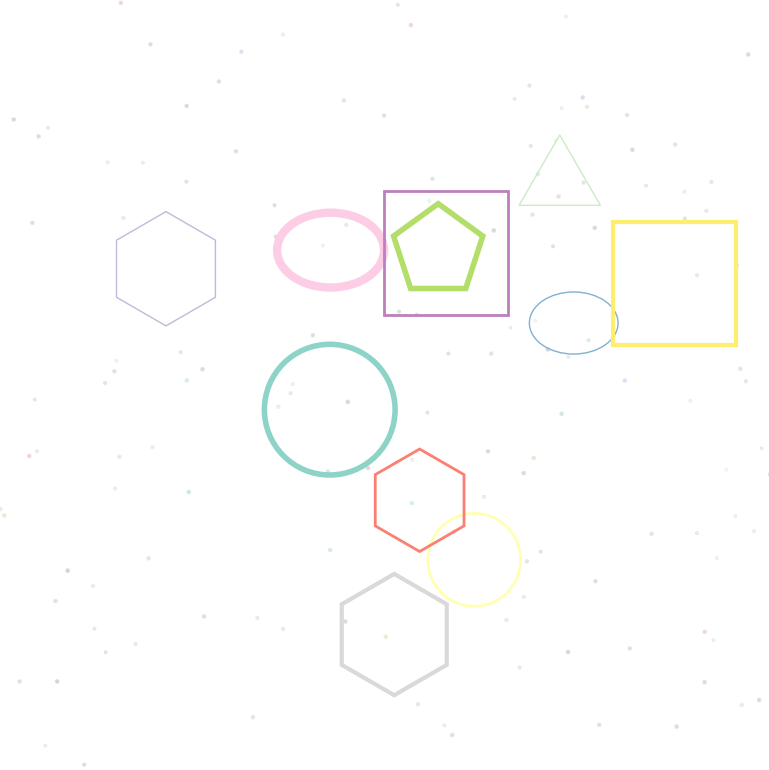[{"shape": "circle", "thickness": 2, "radius": 0.42, "center": [0.428, 0.468]}, {"shape": "circle", "thickness": 1, "radius": 0.3, "center": [0.616, 0.273]}, {"shape": "hexagon", "thickness": 0.5, "radius": 0.37, "center": [0.216, 0.651]}, {"shape": "hexagon", "thickness": 1, "radius": 0.33, "center": [0.545, 0.35]}, {"shape": "oval", "thickness": 0.5, "radius": 0.29, "center": [0.745, 0.58]}, {"shape": "pentagon", "thickness": 2, "radius": 0.3, "center": [0.569, 0.675]}, {"shape": "oval", "thickness": 3, "radius": 0.35, "center": [0.429, 0.675]}, {"shape": "hexagon", "thickness": 1.5, "radius": 0.39, "center": [0.512, 0.176]}, {"shape": "square", "thickness": 1, "radius": 0.4, "center": [0.58, 0.671]}, {"shape": "triangle", "thickness": 0.5, "radius": 0.3, "center": [0.727, 0.764]}, {"shape": "square", "thickness": 1.5, "radius": 0.4, "center": [0.876, 0.632]}]